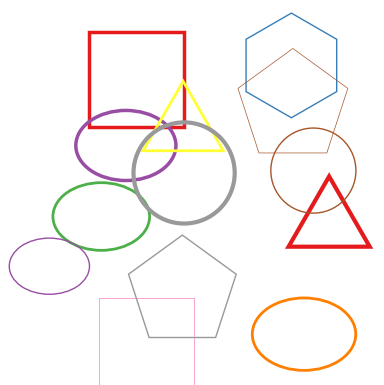[{"shape": "triangle", "thickness": 3, "radius": 0.61, "center": [0.855, 0.42]}, {"shape": "square", "thickness": 2.5, "radius": 0.62, "center": [0.354, 0.793]}, {"shape": "hexagon", "thickness": 1, "radius": 0.68, "center": [0.757, 0.83]}, {"shape": "oval", "thickness": 2, "radius": 0.63, "center": [0.263, 0.438]}, {"shape": "oval", "thickness": 2.5, "radius": 0.65, "center": [0.327, 0.622]}, {"shape": "oval", "thickness": 1, "radius": 0.52, "center": [0.128, 0.309]}, {"shape": "oval", "thickness": 2, "radius": 0.67, "center": [0.79, 0.132]}, {"shape": "triangle", "thickness": 2, "radius": 0.6, "center": [0.476, 0.668]}, {"shape": "pentagon", "thickness": 0.5, "radius": 0.75, "center": [0.761, 0.724]}, {"shape": "circle", "thickness": 1, "radius": 0.55, "center": [0.814, 0.557]}, {"shape": "square", "thickness": 0.5, "radius": 0.62, "center": [0.381, 0.101]}, {"shape": "circle", "thickness": 3, "radius": 0.66, "center": [0.478, 0.551]}, {"shape": "pentagon", "thickness": 1, "radius": 0.74, "center": [0.474, 0.242]}]